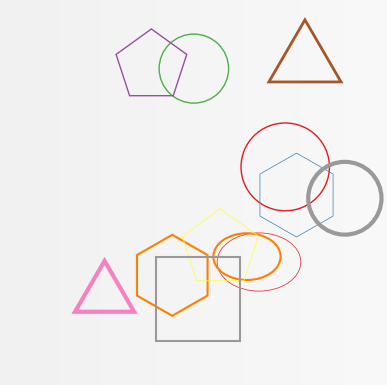[{"shape": "circle", "thickness": 1, "radius": 0.57, "center": [0.736, 0.567]}, {"shape": "oval", "thickness": 0.5, "radius": 0.54, "center": [0.668, 0.319]}, {"shape": "hexagon", "thickness": 0.5, "radius": 0.54, "center": [0.765, 0.493]}, {"shape": "circle", "thickness": 1, "radius": 0.45, "center": [0.5, 0.822]}, {"shape": "pentagon", "thickness": 1, "radius": 0.48, "center": [0.391, 0.829]}, {"shape": "hexagon", "thickness": 1.5, "radius": 0.53, "center": [0.445, 0.285]}, {"shape": "oval", "thickness": 1.5, "radius": 0.43, "center": [0.637, 0.333]}, {"shape": "pentagon", "thickness": 0.5, "radius": 0.52, "center": [0.569, 0.354]}, {"shape": "triangle", "thickness": 2, "radius": 0.54, "center": [0.787, 0.841]}, {"shape": "triangle", "thickness": 3, "radius": 0.44, "center": [0.27, 0.234]}, {"shape": "square", "thickness": 1.5, "radius": 0.54, "center": [0.51, 0.223]}, {"shape": "circle", "thickness": 3, "radius": 0.47, "center": [0.89, 0.485]}]